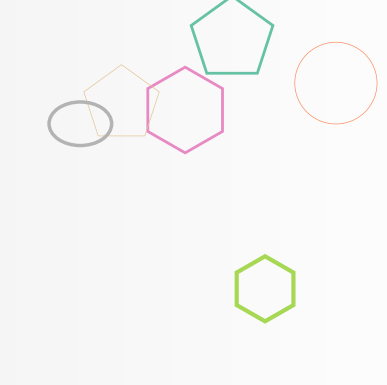[{"shape": "pentagon", "thickness": 2, "radius": 0.55, "center": [0.599, 0.899]}, {"shape": "circle", "thickness": 0.5, "radius": 0.53, "center": [0.867, 0.784]}, {"shape": "hexagon", "thickness": 2, "radius": 0.56, "center": [0.478, 0.714]}, {"shape": "hexagon", "thickness": 3, "radius": 0.42, "center": [0.684, 0.25]}, {"shape": "pentagon", "thickness": 0.5, "radius": 0.51, "center": [0.314, 0.73]}, {"shape": "oval", "thickness": 2.5, "radius": 0.4, "center": [0.207, 0.679]}]